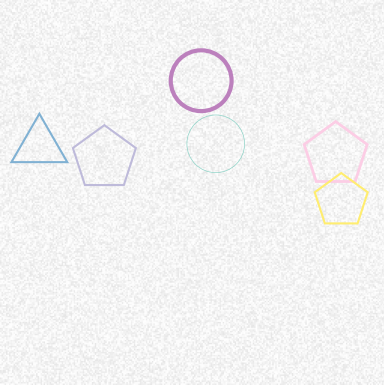[{"shape": "circle", "thickness": 0.5, "radius": 0.37, "center": [0.56, 0.626]}, {"shape": "pentagon", "thickness": 1.5, "radius": 0.43, "center": [0.271, 0.589]}, {"shape": "triangle", "thickness": 1.5, "radius": 0.42, "center": [0.102, 0.621]}, {"shape": "pentagon", "thickness": 2, "radius": 0.43, "center": [0.872, 0.598]}, {"shape": "circle", "thickness": 3, "radius": 0.4, "center": [0.523, 0.79]}, {"shape": "pentagon", "thickness": 1.5, "radius": 0.36, "center": [0.886, 0.478]}]